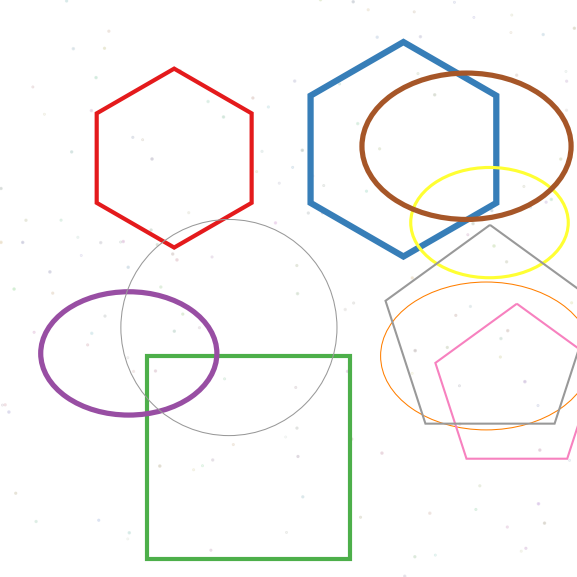[{"shape": "hexagon", "thickness": 2, "radius": 0.77, "center": [0.302, 0.725]}, {"shape": "hexagon", "thickness": 3, "radius": 0.93, "center": [0.699, 0.741]}, {"shape": "square", "thickness": 2, "radius": 0.88, "center": [0.43, 0.207]}, {"shape": "oval", "thickness": 2.5, "radius": 0.76, "center": [0.223, 0.387]}, {"shape": "oval", "thickness": 0.5, "radius": 0.91, "center": [0.842, 0.383]}, {"shape": "oval", "thickness": 1.5, "radius": 0.68, "center": [0.848, 0.614]}, {"shape": "oval", "thickness": 2.5, "radius": 0.91, "center": [0.808, 0.746]}, {"shape": "pentagon", "thickness": 1, "radius": 0.74, "center": [0.895, 0.325]}, {"shape": "pentagon", "thickness": 1, "radius": 0.95, "center": [0.849, 0.419]}, {"shape": "circle", "thickness": 0.5, "radius": 0.94, "center": [0.396, 0.432]}]